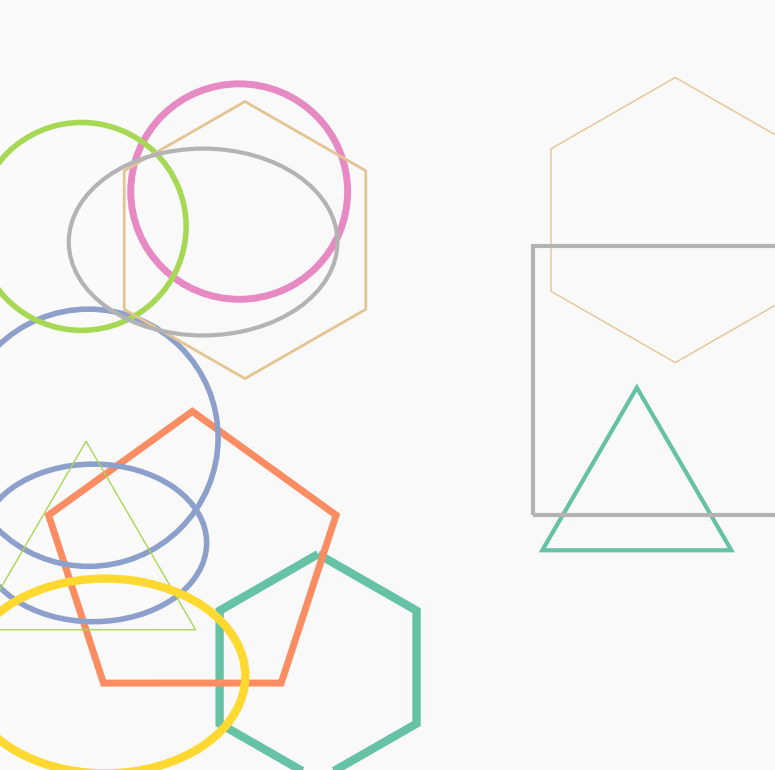[{"shape": "hexagon", "thickness": 3, "radius": 0.73, "center": [0.41, 0.134]}, {"shape": "triangle", "thickness": 1.5, "radius": 0.7, "center": [0.822, 0.356]}, {"shape": "pentagon", "thickness": 2.5, "radius": 0.98, "center": [0.248, 0.271]}, {"shape": "oval", "thickness": 2, "radius": 0.73, "center": [0.12, 0.295]}, {"shape": "circle", "thickness": 2, "radius": 0.84, "center": [0.114, 0.431]}, {"shape": "circle", "thickness": 2.5, "radius": 0.7, "center": [0.309, 0.751]}, {"shape": "circle", "thickness": 2, "radius": 0.68, "center": [0.105, 0.706]}, {"shape": "triangle", "thickness": 0.5, "radius": 0.82, "center": [0.111, 0.264]}, {"shape": "oval", "thickness": 3, "radius": 0.9, "center": [0.136, 0.122]}, {"shape": "hexagon", "thickness": 0.5, "radius": 0.93, "center": [0.871, 0.714]}, {"shape": "hexagon", "thickness": 1, "radius": 0.9, "center": [0.316, 0.688]}, {"shape": "square", "thickness": 1.5, "radius": 0.87, "center": [0.862, 0.506]}, {"shape": "oval", "thickness": 1.5, "radius": 0.87, "center": [0.262, 0.686]}]